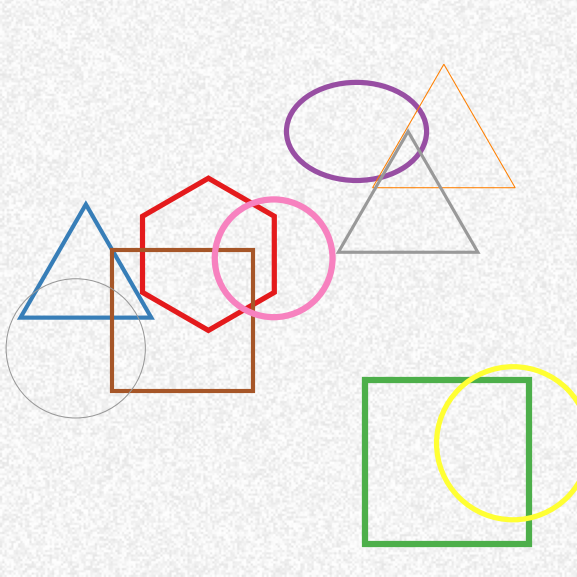[{"shape": "hexagon", "thickness": 2.5, "radius": 0.66, "center": [0.361, 0.559]}, {"shape": "triangle", "thickness": 2, "radius": 0.65, "center": [0.149, 0.514]}, {"shape": "square", "thickness": 3, "radius": 0.71, "center": [0.774, 0.199]}, {"shape": "oval", "thickness": 2.5, "radius": 0.61, "center": [0.617, 0.772]}, {"shape": "triangle", "thickness": 0.5, "radius": 0.71, "center": [0.769, 0.745]}, {"shape": "circle", "thickness": 2.5, "radius": 0.66, "center": [0.889, 0.232]}, {"shape": "square", "thickness": 2, "radius": 0.61, "center": [0.316, 0.444]}, {"shape": "circle", "thickness": 3, "radius": 0.51, "center": [0.474, 0.552]}, {"shape": "circle", "thickness": 0.5, "radius": 0.6, "center": [0.131, 0.396]}, {"shape": "triangle", "thickness": 1.5, "radius": 0.7, "center": [0.707, 0.632]}]